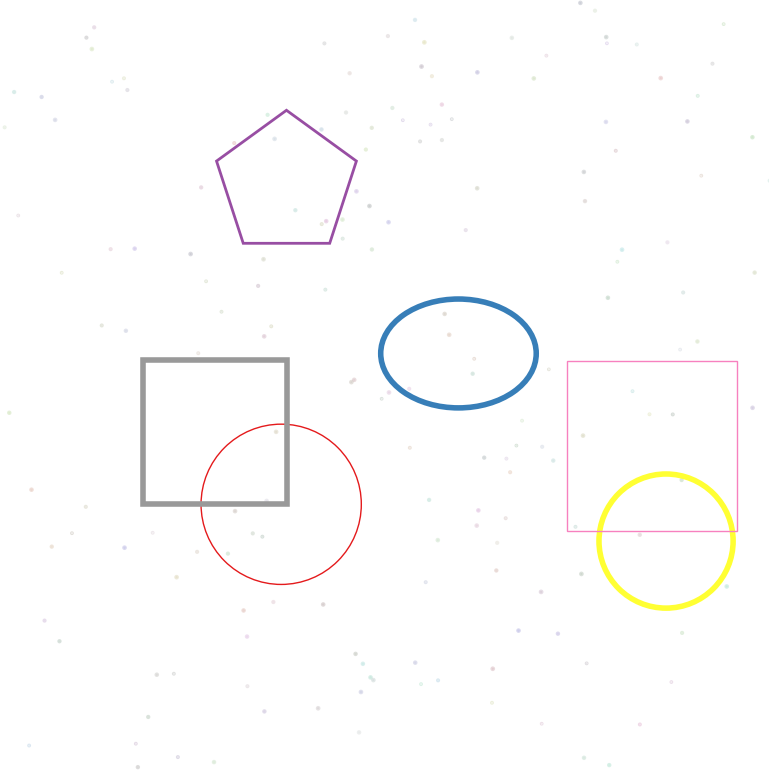[{"shape": "circle", "thickness": 0.5, "radius": 0.52, "center": [0.365, 0.345]}, {"shape": "oval", "thickness": 2, "radius": 0.5, "center": [0.595, 0.541]}, {"shape": "pentagon", "thickness": 1, "radius": 0.48, "center": [0.372, 0.761]}, {"shape": "circle", "thickness": 2, "radius": 0.44, "center": [0.865, 0.297]}, {"shape": "square", "thickness": 0.5, "radius": 0.55, "center": [0.847, 0.42]}, {"shape": "square", "thickness": 2, "radius": 0.47, "center": [0.279, 0.439]}]